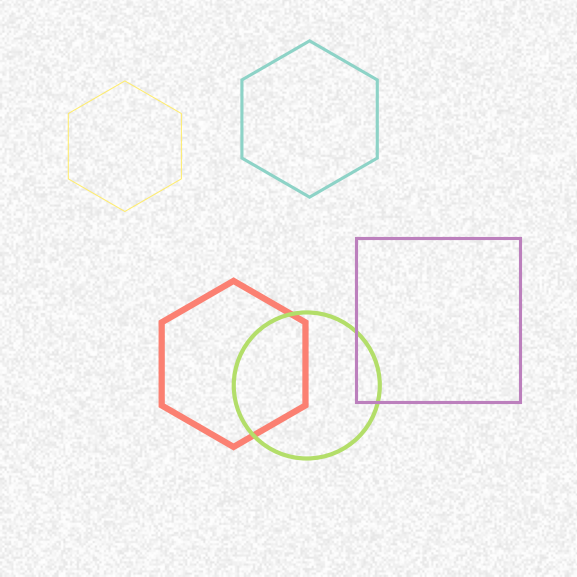[{"shape": "hexagon", "thickness": 1.5, "radius": 0.68, "center": [0.536, 0.793]}, {"shape": "hexagon", "thickness": 3, "radius": 0.72, "center": [0.404, 0.369]}, {"shape": "circle", "thickness": 2, "radius": 0.63, "center": [0.531, 0.332]}, {"shape": "square", "thickness": 1.5, "radius": 0.71, "center": [0.759, 0.445]}, {"shape": "hexagon", "thickness": 0.5, "radius": 0.57, "center": [0.216, 0.746]}]